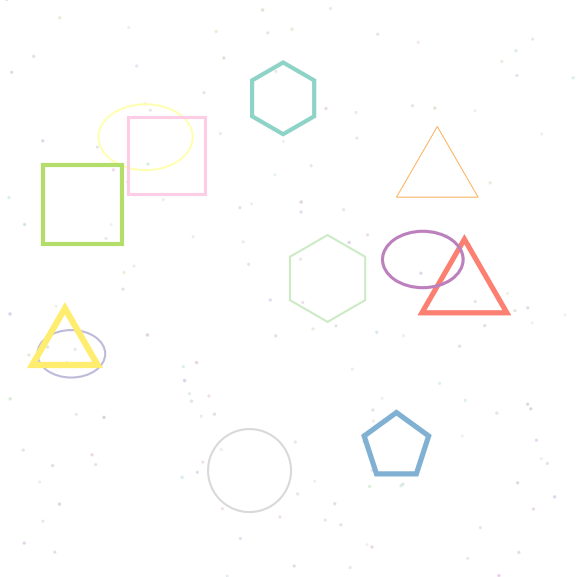[{"shape": "hexagon", "thickness": 2, "radius": 0.31, "center": [0.49, 0.829]}, {"shape": "oval", "thickness": 1, "radius": 0.41, "center": [0.252, 0.762]}, {"shape": "oval", "thickness": 1, "radius": 0.29, "center": [0.123, 0.386]}, {"shape": "triangle", "thickness": 2.5, "radius": 0.42, "center": [0.804, 0.5]}, {"shape": "pentagon", "thickness": 2.5, "radius": 0.29, "center": [0.686, 0.226]}, {"shape": "triangle", "thickness": 0.5, "radius": 0.41, "center": [0.757, 0.698]}, {"shape": "square", "thickness": 2, "radius": 0.34, "center": [0.143, 0.645]}, {"shape": "square", "thickness": 1.5, "radius": 0.33, "center": [0.289, 0.731]}, {"shape": "circle", "thickness": 1, "radius": 0.36, "center": [0.432, 0.184]}, {"shape": "oval", "thickness": 1.5, "radius": 0.35, "center": [0.732, 0.55]}, {"shape": "hexagon", "thickness": 1, "radius": 0.38, "center": [0.567, 0.517]}, {"shape": "triangle", "thickness": 3, "radius": 0.33, "center": [0.112, 0.4]}]